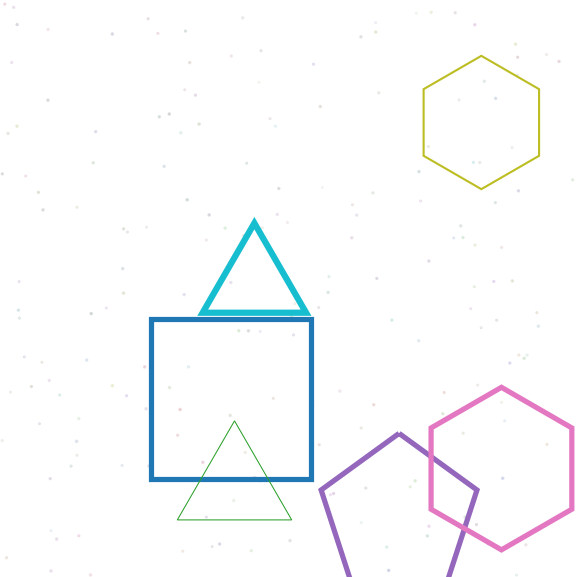[{"shape": "square", "thickness": 2.5, "radius": 0.69, "center": [0.4, 0.309]}, {"shape": "triangle", "thickness": 0.5, "radius": 0.57, "center": [0.406, 0.156]}, {"shape": "pentagon", "thickness": 2.5, "radius": 0.71, "center": [0.691, 0.107]}, {"shape": "hexagon", "thickness": 2.5, "radius": 0.7, "center": [0.868, 0.188]}, {"shape": "hexagon", "thickness": 1, "radius": 0.58, "center": [0.833, 0.787]}, {"shape": "triangle", "thickness": 3, "radius": 0.52, "center": [0.44, 0.509]}]